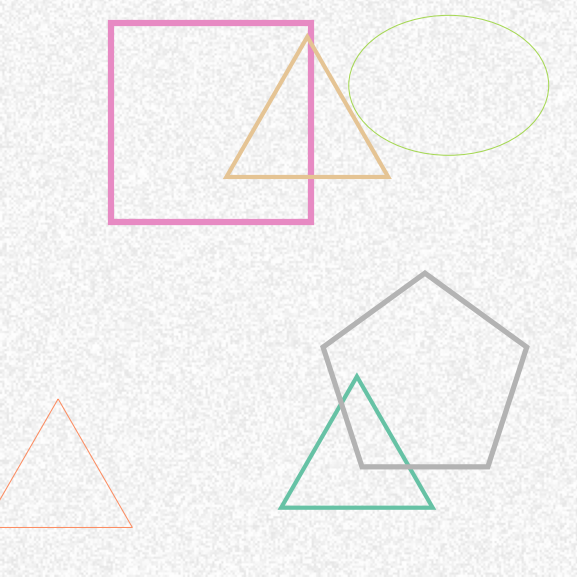[{"shape": "triangle", "thickness": 2, "radius": 0.76, "center": [0.618, 0.196]}, {"shape": "triangle", "thickness": 0.5, "radius": 0.74, "center": [0.101, 0.16]}, {"shape": "square", "thickness": 3, "radius": 0.86, "center": [0.366, 0.787]}, {"shape": "oval", "thickness": 0.5, "radius": 0.87, "center": [0.777, 0.851]}, {"shape": "triangle", "thickness": 2, "radius": 0.81, "center": [0.532, 0.774]}, {"shape": "pentagon", "thickness": 2.5, "radius": 0.93, "center": [0.736, 0.341]}]